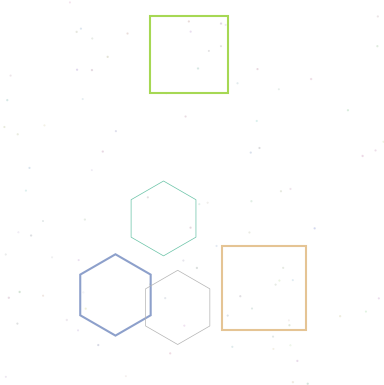[{"shape": "hexagon", "thickness": 0.5, "radius": 0.49, "center": [0.425, 0.433]}, {"shape": "hexagon", "thickness": 1.5, "radius": 0.53, "center": [0.3, 0.234]}, {"shape": "square", "thickness": 1.5, "radius": 0.51, "center": [0.49, 0.858]}, {"shape": "square", "thickness": 1.5, "radius": 0.54, "center": [0.685, 0.252]}, {"shape": "hexagon", "thickness": 0.5, "radius": 0.48, "center": [0.462, 0.202]}]